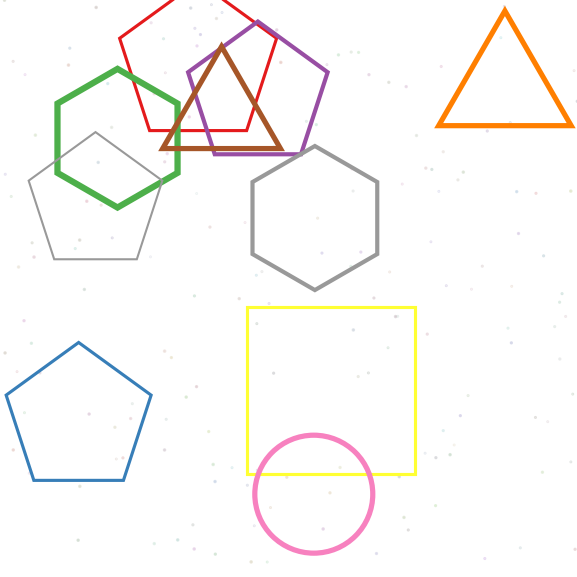[{"shape": "pentagon", "thickness": 1.5, "radius": 0.71, "center": [0.343, 0.889]}, {"shape": "pentagon", "thickness": 1.5, "radius": 0.66, "center": [0.136, 0.274]}, {"shape": "hexagon", "thickness": 3, "radius": 0.6, "center": [0.203, 0.76]}, {"shape": "pentagon", "thickness": 2, "radius": 0.64, "center": [0.447, 0.835]}, {"shape": "triangle", "thickness": 2.5, "radius": 0.66, "center": [0.874, 0.848]}, {"shape": "square", "thickness": 1.5, "radius": 0.72, "center": [0.573, 0.324]}, {"shape": "triangle", "thickness": 2.5, "radius": 0.59, "center": [0.384, 0.801]}, {"shape": "circle", "thickness": 2.5, "radius": 0.51, "center": [0.543, 0.143]}, {"shape": "hexagon", "thickness": 2, "radius": 0.62, "center": [0.545, 0.622]}, {"shape": "pentagon", "thickness": 1, "radius": 0.61, "center": [0.165, 0.649]}]